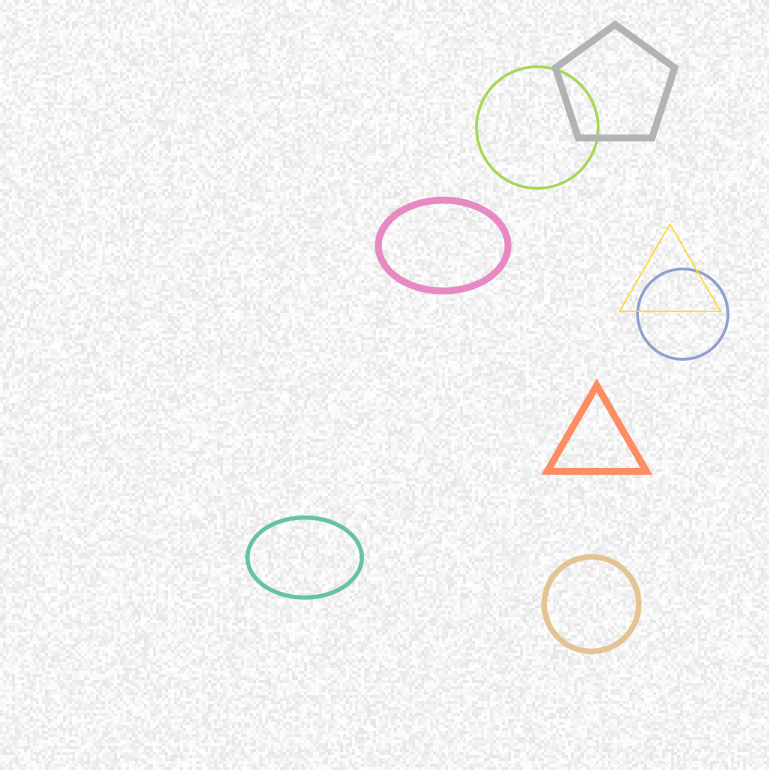[{"shape": "oval", "thickness": 1.5, "radius": 0.37, "center": [0.396, 0.276]}, {"shape": "triangle", "thickness": 2.5, "radius": 0.37, "center": [0.775, 0.425]}, {"shape": "circle", "thickness": 1, "radius": 0.29, "center": [0.887, 0.592]}, {"shape": "oval", "thickness": 2.5, "radius": 0.42, "center": [0.576, 0.681]}, {"shape": "circle", "thickness": 1, "radius": 0.4, "center": [0.698, 0.834]}, {"shape": "triangle", "thickness": 0.5, "radius": 0.38, "center": [0.87, 0.633]}, {"shape": "circle", "thickness": 2, "radius": 0.31, "center": [0.768, 0.215]}, {"shape": "pentagon", "thickness": 2.5, "radius": 0.41, "center": [0.799, 0.887]}]